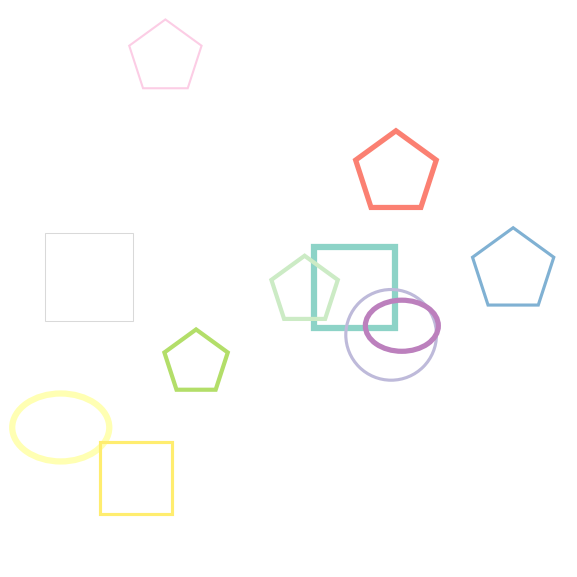[{"shape": "square", "thickness": 3, "radius": 0.35, "center": [0.614, 0.501]}, {"shape": "oval", "thickness": 3, "radius": 0.42, "center": [0.105, 0.259]}, {"shape": "circle", "thickness": 1.5, "radius": 0.39, "center": [0.677, 0.419]}, {"shape": "pentagon", "thickness": 2.5, "radius": 0.37, "center": [0.686, 0.699]}, {"shape": "pentagon", "thickness": 1.5, "radius": 0.37, "center": [0.889, 0.531]}, {"shape": "pentagon", "thickness": 2, "radius": 0.29, "center": [0.34, 0.371]}, {"shape": "pentagon", "thickness": 1, "radius": 0.33, "center": [0.286, 0.9]}, {"shape": "square", "thickness": 0.5, "radius": 0.38, "center": [0.154, 0.52]}, {"shape": "oval", "thickness": 2.5, "radius": 0.32, "center": [0.696, 0.435]}, {"shape": "pentagon", "thickness": 2, "radius": 0.3, "center": [0.527, 0.496]}, {"shape": "square", "thickness": 1.5, "radius": 0.31, "center": [0.235, 0.172]}]